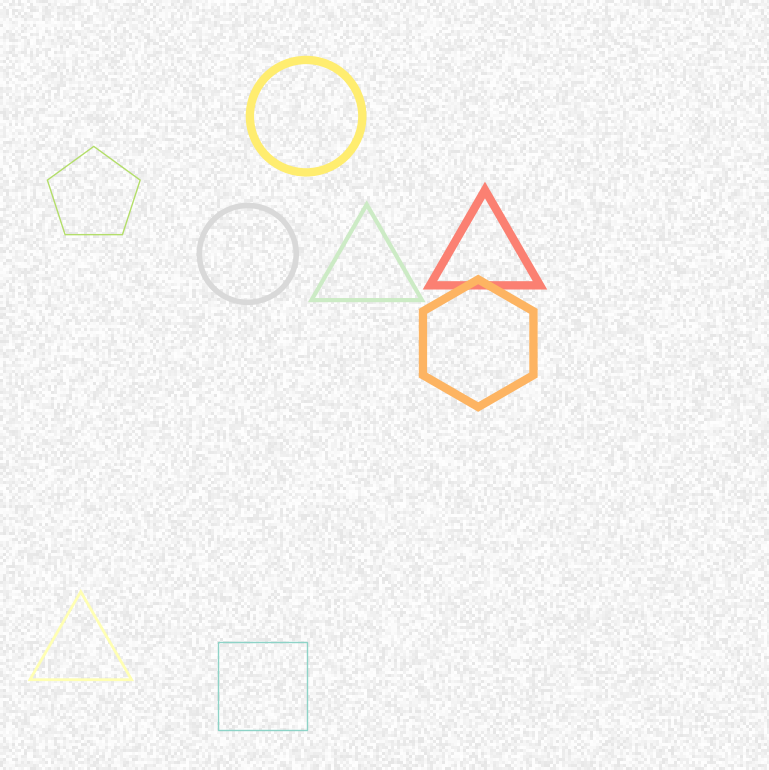[{"shape": "square", "thickness": 0.5, "radius": 0.29, "center": [0.341, 0.109]}, {"shape": "triangle", "thickness": 1, "radius": 0.38, "center": [0.105, 0.155]}, {"shape": "triangle", "thickness": 3, "radius": 0.41, "center": [0.63, 0.671]}, {"shape": "hexagon", "thickness": 3, "radius": 0.41, "center": [0.621, 0.554]}, {"shape": "pentagon", "thickness": 0.5, "radius": 0.32, "center": [0.122, 0.747]}, {"shape": "circle", "thickness": 2, "radius": 0.31, "center": [0.322, 0.67]}, {"shape": "triangle", "thickness": 1.5, "radius": 0.41, "center": [0.476, 0.652]}, {"shape": "circle", "thickness": 3, "radius": 0.37, "center": [0.398, 0.849]}]